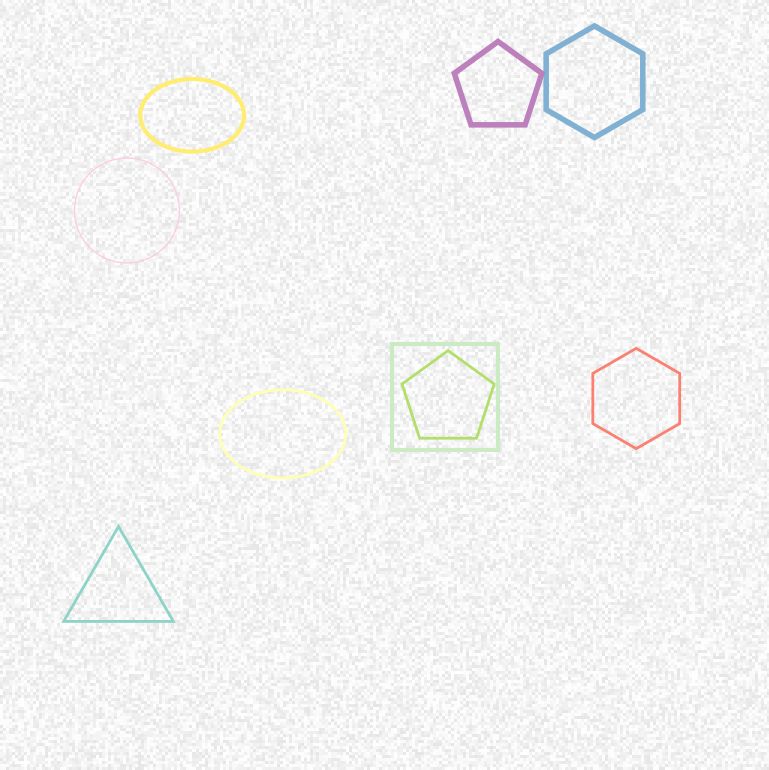[{"shape": "triangle", "thickness": 1, "radius": 0.41, "center": [0.154, 0.234]}, {"shape": "oval", "thickness": 1, "radius": 0.41, "center": [0.367, 0.437]}, {"shape": "hexagon", "thickness": 1, "radius": 0.33, "center": [0.826, 0.482]}, {"shape": "hexagon", "thickness": 2, "radius": 0.36, "center": [0.772, 0.894]}, {"shape": "pentagon", "thickness": 1, "radius": 0.31, "center": [0.582, 0.482]}, {"shape": "circle", "thickness": 0.5, "radius": 0.34, "center": [0.165, 0.727]}, {"shape": "pentagon", "thickness": 2, "radius": 0.3, "center": [0.647, 0.886]}, {"shape": "square", "thickness": 1.5, "radius": 0.34, "center": [0.578, 0.485]}, {"shape": "oval", "thickness": 1.5, "radius": 0.34, "center": [0.25, 0.85]}]